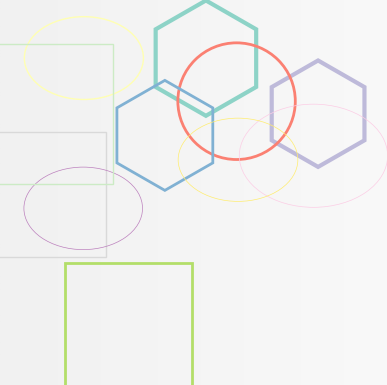[{"shape": "hexagon", "thickness": 3, "radius": 0.75, "center": [0.531, 0.849]}, {"shape": "oval", "thickness": 1, "radius": 0.77, "center": [0.216, 0.849]}, {"shape": "hexagon", "thickness": 3, "radius": 0.69, "center": [0.821, 0.705]}, {"shape": "circle", "thickness": 2, "radius": 0.76, "center": [0.61, 0.737]}, {"shape": "hexagon", "thickness": 2, "radius": 0.71, "center": [0.425, 0.648]}, {"shape": "square", "thickness": 2, "radius": 0.82, "center": [0.331, 0.152]}, {"shape": "oval", "thickness": 0.5, "radius": 0.96, "center": [0.809, 0.595]}, {"shape": "square", "thickness": 1, "radius": 0.81, "center": [0.111, 0.494]}, {"shape": "oval", "thickness": 0.5, "radius": 0.77, "center": [0.215, 0.459]}, {"shape": "square", "thickness": 1, "radius": 0.9, "center": [0.11, 0.704]}, {"shape": "oval", "thickness": 0.5, "radius": 0.77, "center": [0.614, 0.585]}]